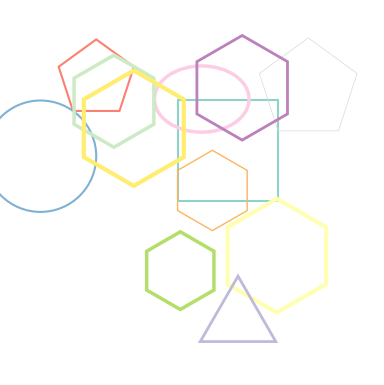[{"shape": "square", "thickness": 1.5, "radius": 0.65, "center": [0.593, 0.609]}, {"shape": "hexagon", "thickness": 3, "radius": 0.74, "center": [0.719, 0.336]}, {"shape": "triangle", "thickness": 2, "radius": 0.57, "center": [0.618, 0.169]}, {"shape": "pentagon", "thickness": 1.5, "radius": 0.51, "center": [0.25, 0.795]}, {"shape": "circle", "thickness": 1.5, "radius": 0.72, "center": [0.105, 0.594]}, {"shape": "hexagon", "thickness": 1, "radius": 0.52, "center": [0.552, 0.505]}, {"shape": "hexagon", "thickness": 2.5, "radius": 0.5, "center": [0.468, 0.297]}, {"shape": "oval", "thickness": 2.5, "radius": 0.61, "center": [0.524, 0.743]}, {"shape": "pentagon", "thickness": 0.5, "radius": 0.67, "center": [0.801, 0.768]}, {"shape": "hexagon", "thickness": 2, "radius": 0.68, "center": [0.629, 0.772]}, {"shape": "hexagon", "thickness": 2.5, "radius": 0.6, "center": [0.296, 0.737]}, {"shape": "hexagon", "thickness": 3, "radius": 0.75, "center": [0.348, 0.667]}]